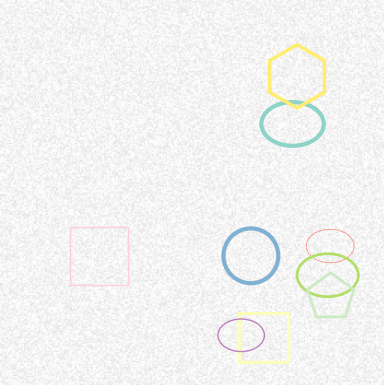[{"shape": "oval", "thickness": 3, "radius": 0.41, "center": [0.76, 0.678]}, {"shape": "square", "thickness": 2, "radius": 0.32, "center": [0.685, 0.124]}, {"shape": "oval", "thickness": 0.5, "radius": 0.31, "center": [0.858, 0.361]}, {"shape": "circle", "thickness": 3, "radius": 0.36, "center": [0.652, 0.336]}, {"shape": "oval", "thickness": 2, "radius": 0.4, "center": [0.851, 0.285]}, {"shape": "square", "thickness": 1, "radius": 0.37, "center": [0.257, 0.335]}, {"shape": "oval", "thickness": 1, "radius": 0.3, "center": [0.626, 0.129]}, {"shape": "pentagon", "thickness": 2, "radius": 0.32, "center": [0.859, 0.228]}, {"shape": "hexagon", "thickness": 2.5, "radius": 0.41, "center": [0.772, 0.801]}]